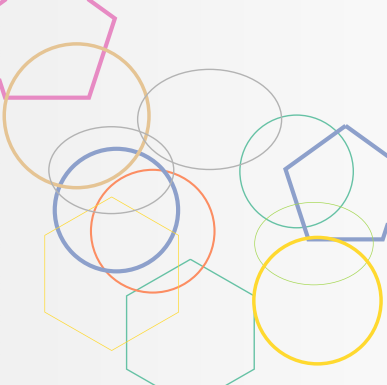[{"shape": "hexagon", "thickness": 1, "radius": 0.95, "center": [0.491, 0.136]}, {"shape": "circle", "thickness": 1, "radius": 0.73, "center": [0.765, 0.555]}, {"shape": "circle", "thickness": 1.5, "radius": 0.8, "center": [0.394, 0.4]}, {"shape": "circle", "thickness": 3, "radius": 0.8, "center": [0.3, 0.454]}, {"shape": "pentagon", "thickness": 3, "radius": 0.82, "center": [0.892, 0.51]}, {"shape": "pentagon", "thickness": 3, "radius": 0.92, "center": [0.121, 0.895]}, {"shape": "oval", "thickness": 0.5, "radius": 0.77, "center": [0.81, 0.367]}, {"shape": "hexagon", "thickness": 0.5, "radius": 1.0, "center": [0.288, 0.289]}, {"shape": "circle", "thickness": 2.5, "radius": 0.82, "center": [0.819, 0.219]}, {"shape": "circle", "thickness": 2.5, "radius": 0.93, "center": [0.198, 0.699]}, {"shape": "oval", "thickness": 1, "radius": 0.81, "center": [0.287, 0.558]}, {"shape": "oval", "thickness": 1, "radius": 0.93, "center": [0.541, 0.69]}]